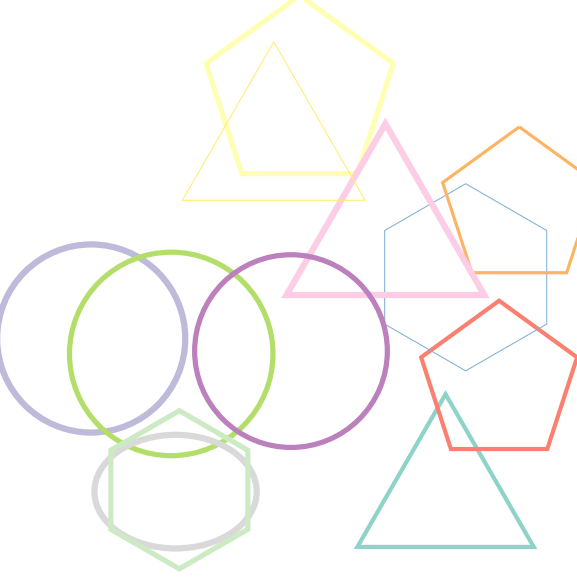[{"shape": "triangle", "thickness": 2, "radius": 0.88, "center": [0.772, 0.14]}, {"shape": "pentagon", "thickness": 2.5, "radius": 0.85, "center": [0.519, 0.836]}, {"shape": "circle", "thickness": 3, "radius": 0.81, "center": [0.158, 0.413]}, {"shape": "pentagon", "thickness": 2, "radius": 0.71, "center": [0.864, 0.336]}, {"shape": "hexagon", "thickness": 0.5, "radius": 0.81, "center": [0.806, 0.519]}, {"shape": "pentagon", "thickness": 1.5, "radius": 0.7, "center": [0.899, 0.64]}, {"shape": "circle", "thickness": 2.5, "radius": 0.88, "center": [0.296, 0.386]}, {"shape": "triangle", "thickness": 3, "radius": 0.99, "center": [0.667, 0.587]}, {"shape": "oval", "thickness": 3, "radius": 0.7, "center": [0.304, 0.148]}, {"shape": "circle", "thickness": 2.5, "radius": 0.83, "center": [0.504, 0.391]}, {"shape": "hexagon", "thickness": 2.5, "radius": 0.68, "center": [0.311, 0.151]}, {"shape": "triangle", "thickness": 0.5, "radius": 0.91, "center": [0.474, 0.744]}]